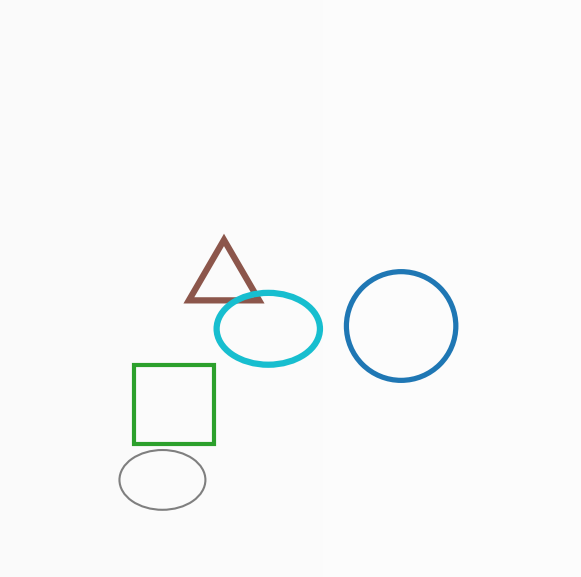[{"shape": "circle", "thickness": 2.5, "radius": 0.47, "center": [0.69, 0.435]}, {"shape": "square", "thickness": 2, "radius": 0.34, "center": [0.299, 0.298]}, {"shape": "triangle", "thickness": 3, "radius": 0.35, "center": [0.385, 0.514]}, {"shape": "oval", "thickness": 1, "radius": 0.37, "center": [0.279, 0.168]}, {"shape": "oval", "thickness": 3, "radius": 0.44, "center": [0.462, 0.43]}]